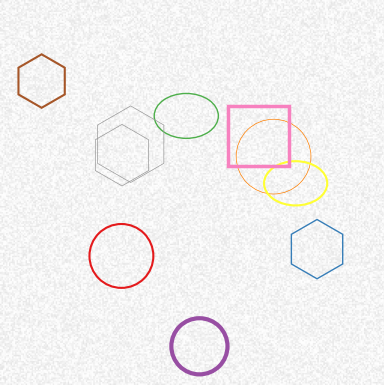[{"shape": "circle", "thickness": 1.5, "radius": 0.41, "center": [0.315, 0.335]}, {"shape": "hexagon", "thickness": 1, "radius": 0.38, "center": [0.823, 0.353]}, {"shape": "oval", "thickness": 1, "radius": 0.42, "center": [0.484, 0.699]}, {"shape": "circle", "thickness": 3, "radius": 0.36, "center": [0.518, 0.101]}, {"shape": "circle", "thickness": 0.5, "radius": 0.49, "center": [0.711, 0.593]}, {"shape": "oval", "thickness": 1.5, "radius": 0.41, "center": [0.768, 0.524]}, {"shape": "hexagon", "thickness": 1.5, "radius": 0.35, "center": [0.108, 0.789]}, {"shape": "square", "thickness": 2.5, "radius": 0.39, "center": [0.671, 0.647]}, {"shape": "hexagon", "thickness": 0.5, "radius": 0.5, "center": [0.339, 0.625]}, {"shape": "hexagon", "thickness": 0.5, "radius": 0.4, "center": [0.317, 0.597]}]